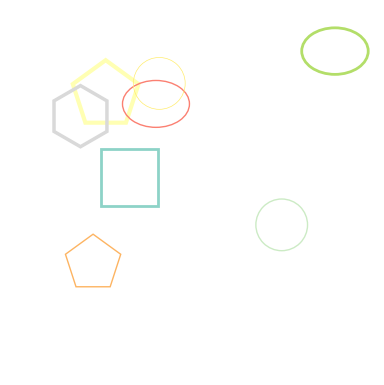[{"shape": "square", "thickness": 2, "radius": 0.37, "center": [0.337, 0.54]}, {"shape": "pentagon", "thickness": 3, "radius": 0.45, "center": [0.274, 0.754]}, {"shape": "oval", "thickness": 1, "radius": 0.43, "center": [0.405, 0.73]}, {"shape": "pentagon", "thickness": 1, "radius": 0.38, "center": [0.242, 0.316]}, {"shape": "oval", "thickness": 2, "radius": 0.43, "center": [0.87, 0.867]}, {"shape": "hexagon", "thickness": 2.5, "radius": 0.4, "center": [0.209, 0.698]}, {"shape": "circle", "thickness": 1, "radius": 0.34, "center": [0.732, 0.416]}, {"shape": "circle", "thickness": 0.5, "radius": 0.34, "center": [0.414, 0.783]}]